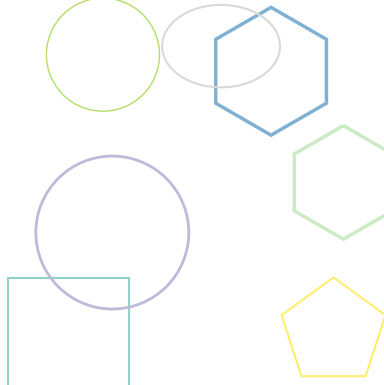[{"shape": "square", "thickness": 1.5, "radius": 0.78, "center": [0.179, 0.12]}, {"shape": "circle", "thickness": 2, "radius": 0.99, "center": [0.292, 0.396]}, {"shape": "hexagon", "thickness": 2.5, "radius": 0.83, "center": [0.704, 0.815]}, {"shape": "circle", "thickness": 1, "radius": 0.73, "center": [0.267, 0.858]}, {"shape": "oval", "thickness": 1.5, "radius": 0.77, "center": [0.574, 0.88]}, {"shape": "hexagon", "thickness": 2.5, "radius": 0.74, "center": [0.892, 0.526]}, {"shape": "pentagon", "thickness": 1.5, "radius": 0.71, "center": [0.866, 0.138]}]